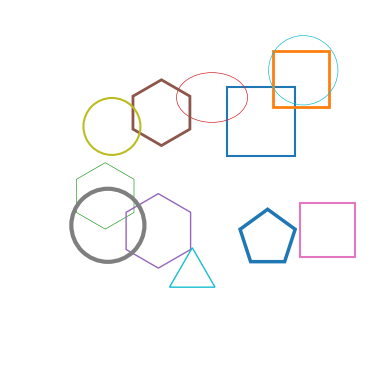[{"shape": "pentagon", "thickness": 2.5, "radius": 0.38, "center": [0.695, 0.381]}, {"shape": "square", "thickness": 1.5, "radius": 0.44, "center": [0.677, 0.684]}, {"shape": "square", "thickness": 2, "radius": 0.36, "center": [0.782, 0.794]}, {"shape": "hexagon", "thickness": 0.5, "radius": 0.43, "center": [0.273, 0.491]}, {"shape": "oval", "thickness": 0.5, "radius": 0.46, "center": [0.551, 0.747]}, {"shape": "hexagon", "thickness": 1, "radius": 0.48, "center": [0.411, 0.4]}, {"shape": "hexagon", "thickness": 2, "radius": 0.43, "center": [0.419, 0.707]}, {"shape": "square", "thickness": 1.5, "radius": 0.35, "center": [0.851, 0.402]}, {"shape": "circle", "thickness": 3, "radius": 0.47, "center": [0.28, 0.415]}, {"shape": "circle", "thickness": 1.5, "radius": 0.37, "center": [0.291, 0.672]}, {"shape": "triangle", "thickness": 1, "radius": 0.34, "center": [0.499, 0.288]}, {"shape": "circle", "thickness": 0.5, "radius": 0.45, "center": [0.788, 0.817]}]